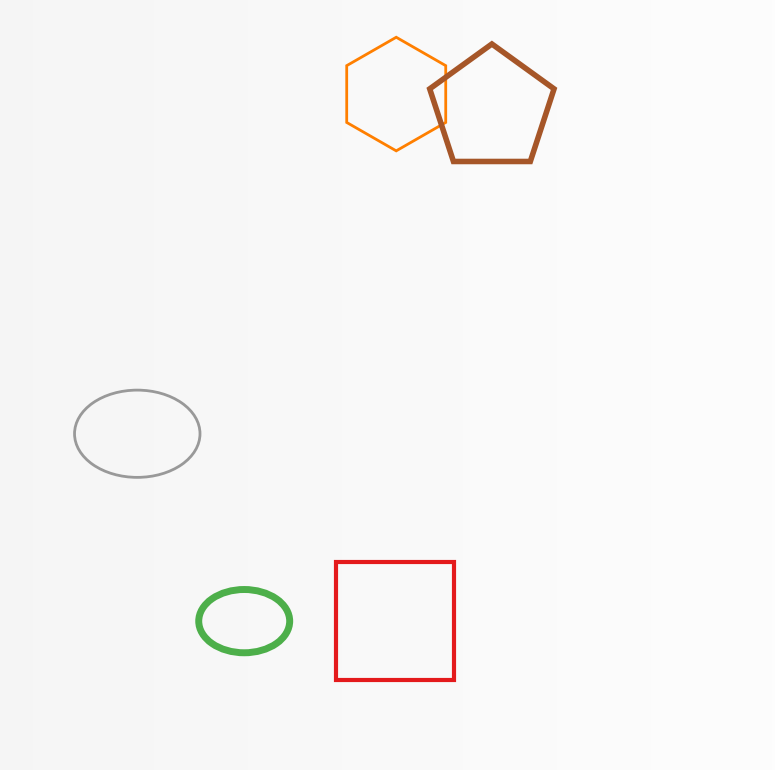[{"shape": "square", "thickness": 1.5, "radius": 0.38, "center": [0.51, 0.193]}, {"shape": "oval", "thickness": 2.5, "radius": 0.29, "center": [0.315, 0.193]}, {"shape": "hexagon", "thickness": 1, "radius": 0.37, "center": [0.511, 0.878]}, {"shape": "pentagon", "thickness": 2, "radius": 0.42, "center": [0.635, 0.859]}, {"shape": "oval", "thickness": 1, "radius": 0.4, "center": [0.177, 0.437]}]